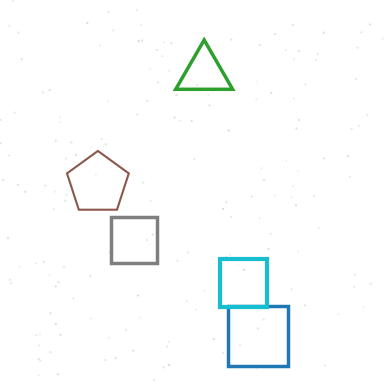[{"shape": "square", "thickness": 2.5, "radius": 0.39, "center": [0.67, 0.128]}, {"shape": "triangle", "thickness": 2.5, "radius": 0.43, "center": [0.53, 0.811]}, {"shape": "pentagon", "thickness": 1.5, "radius": 0.42, "center": [0.254, 0.524]}, {"shape": "square", "thickness": 2.5, "radius": 0.3, "center": [0.347, 0.377]}, {"shape": "square", "thickness": 3, "radius": 0.31, "center": [0.632, 0.265]}]